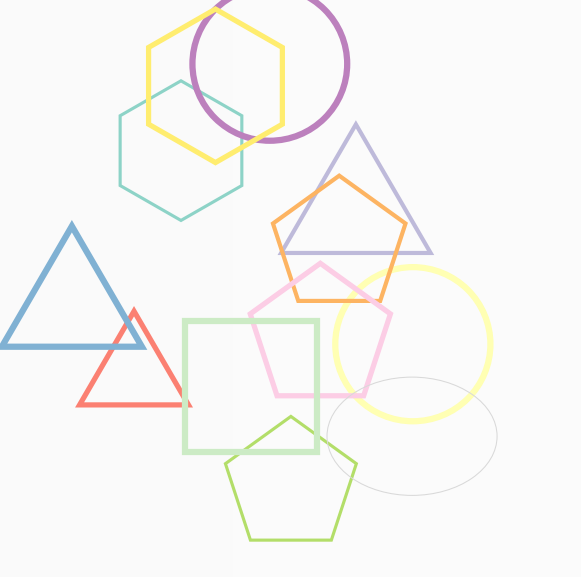[{"shape": "hexagon", "thickness": 1.5, "radius": 0.6, "center": [0.311, 0.738]}, {"shape": "circle", "thickness": 3, "radius": 0.67, "center": [0.71, 0.403]}, {"shape": "triangle", "thickness": 2, "radius": 0.74, "center": [0.612, 0.635]}, {"shape": "triangle", "thickness": 2.5, "radius": 0.54, "center": [0.231, 0.352]}, {"shape": "triangle", "thickness": 3, "radius": 0.7, "center": [0.124, 0.468]}, {"shape": "pentagon", "thickness": 2, "radius": 0.6, "center": [0.584, 0.575]}, {"shape": "pentagon", "thickness": 1.5, "radius": 0.59, "center": [0.5, 0.16]}, {"shape": "pentagon", "thickness": 2.5, "radius": 0.63, "center": [0.551, 0.416]}, {"shape": "oval", "thickness": 0.5, "radius": 0.73, "center": [0.709, 0.244]}, {"shape": "circle", "thickness": 3, "radius": 0.67, "center": [0.464, 0.889]}, {"shape": "square", "thickness": 3, "radius": 0.57, "center": [0.432, 0.33]}, {"shape": "hexagon", "thickness": 2.5, "radius": 0.66, "center": [0.371, 0.851]}]